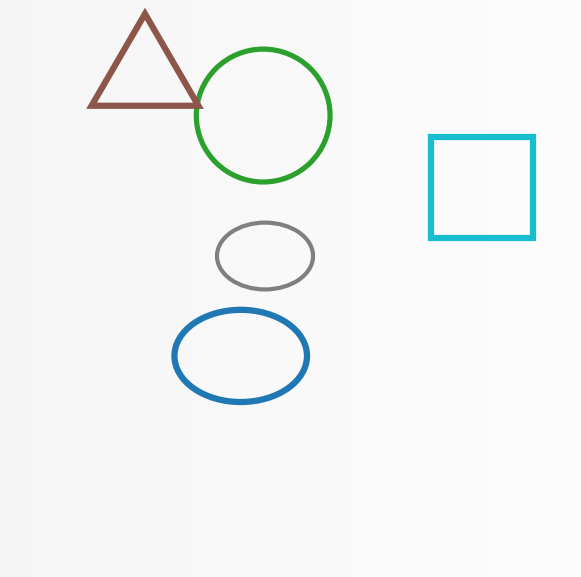[{"shape": "oval", "thickness": 3, "radius": 0.57, "center": [0.414, 0.383]}, {"shape": "circle", "thickness": 2.5, "radius": 0.58, "center": [0.453, 0.799]}, {"shape": "triangle", "thickness": 3, "radius": 0.53, "center": [0.249, 0.869]}, {"shape": "oval", "thickness": 2, "radius": 0.41, "center": [0.456, 0.556]}, {"shape": "square", "thickness": 3, "radius": 0.44, "center": [0.83, 0.674]}]